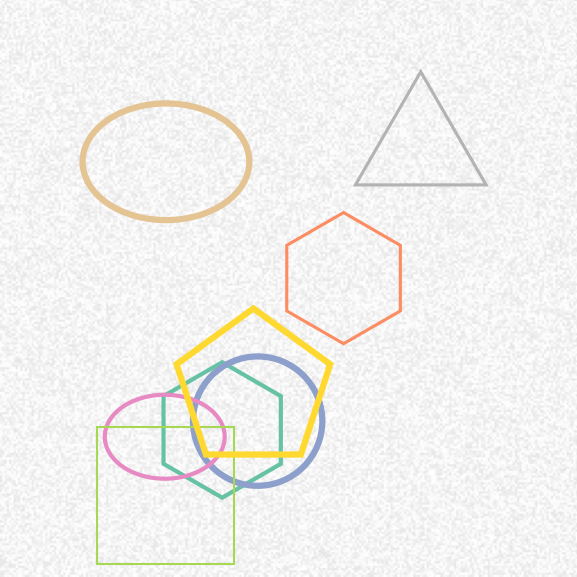[{"shape": "hexagon", "thickness": 2, "radius": 0.59, "center": [0.385, 0.255]}, {"shape": "hexagon", "thickness": 1.5, "radius": 0.57, "center": [0.595, 0.518]}, {"shape": "circle", "thickness": 3, "radius": 0.56, "center": [0.446, 0.27]}, {"shape": "oval", "thickness": 2, "radius": 0.52, "center": [0.285, 0.243]}, {"shape": "square", "thickness": 1, "radius": 0.59, "center": [0.287, 0.141]}, {"shape": "pentagon", "thickness": 3, "radius": 0.7, "center": [0.439, 0.325]}, {"shape": "oval", "thickness": 3, "radius": 0.72, "center": [0.287, 0.719]}, {"shape": "triangle", "thickness": 1.5, "radius": 0.65, "center": [0.729, 0.744]}]